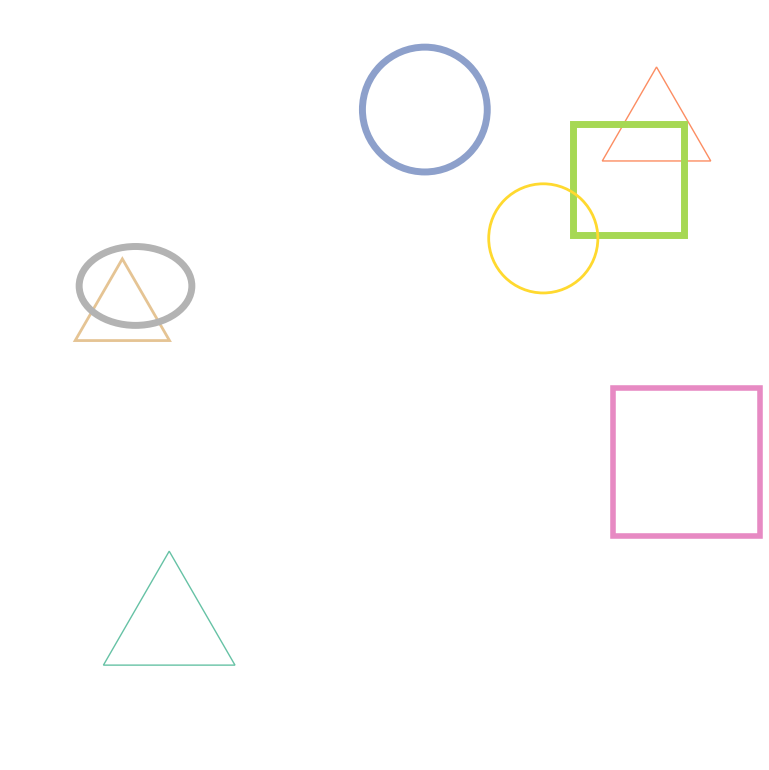[{"shape": "triangle", "thickness": 0.5, "radius": 0.49, "center": [0.22, 0.186]}, {"shape": "triangle", "thickness": 0.5, "radius": 0.41, "center": [0.853, 0.832]}, {"shape": "circle", "thickness": 2.5, "radius": 0.41, "center": [0.552, 0.858]}, {"shape": "square", "thickness": 2, "radius": 0.48, "center": [0.892, 0.4]}, {"shape": "square", "thickness": 2.5, "radius": 0.36, "center": [0.816, 0.767]}, {"shape": "circle", "thickness": 1, "radius": 0.35, "center": [0.706, 0.69]}, {"shape": "triangle", "thickness": 1, "radius": 0.35, "center": [0.159, 0.593]}, {"shape": "oval", "thickness": 2.5, "radius": 0.37, "center": [0.176, 0.629]}]